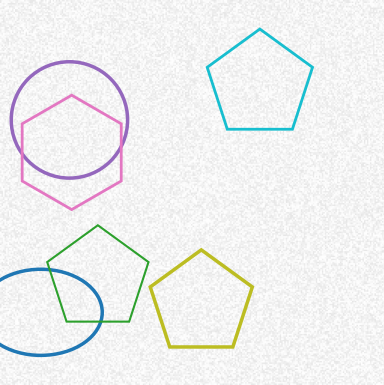[{"shape": "oval", "thickness": 2.5, "radius": 0.8, "center": [0.106, 0.189]}, {"shape": "pentagon", "thickness": 1.5, "radius": 0.69, "center": [0.254, 0.277]}, {"shape": "circle", "thickness": 2.5, "radius": 0.76, "center": [0.18, 0.688]}, {"shape": "hexagon", "thickness": 2, "radius": 0.74, "center": [0.186, 0.604]}, {"shape": "pentagon", "thickness": 2.5, "radius": 0.7, "center": [0.523, 0.212]}, {"shape": "pentagon", "thickness": 2, "radius": 0.72, "center": [0.675, 0.781]}]